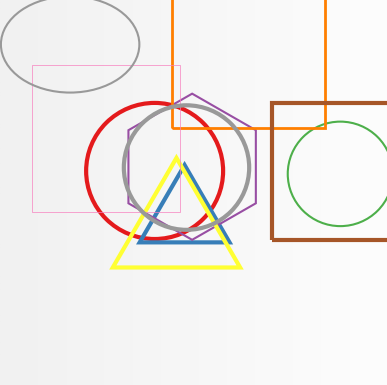[{"shape": "circle", "thickness": 3, "radius": 0.88, "center": [0.399, 0.556]}, {"shape": "triangle", "thickness": 3, "radius": 0.67, "center": [0.476, 0.437]}, {"shape": "circle", "thickness": 1.5, "radius": 0.68, "center": [0.878, 0.548]}, {"shape": "hexagon", "thickness": 1.5, "radius": 0.95, "center": [0.496, 0.567]}, {"shape": "square", "thickness": 2, "radius": 0.99, "center": [0.642, 0.865]}, {"shape": "triangle", "thickness": 3, "radius": 0.95, "center": [0.455, 0.4]}, {"shape": "square", "thickness": 3, "radius": 0.89, "center": [0.881, 0.554]}, {"shape": "square", "thickness": 0.5, "radius": 0.95, "center": [0.274, 0.641]}, {"shape": "oval", "thickness": 1.5, "radius": 0.89, "center": [0.181, 0.885]}, {"shape": "circle", "thickness": 3, "radius": 0.81, "center": [0.481, 0.565]}]